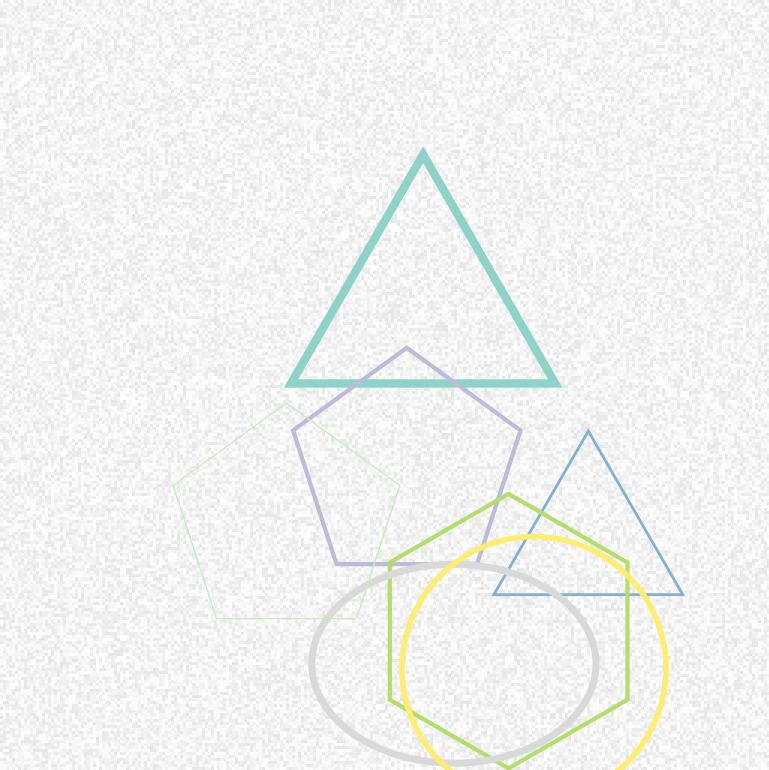[{"shape": "triangle", "thickness": 3, "radius": 0.99, "center": [0.55, 0.601]}, {"shape": "pentagon", "thickness": 1.5, "radius": 0.78, "center": [0.528, 0.393]}, {"shape": "triangle", "thickness": 1, "radius": 0.71, "center": [0.764, 0.299]}, {"shape": "hexagon", "thickness": 1.5, "radius": 0.89, "center": [0.661, 0.18]}, {"shape": "oval", "thickness": 2.5, "radius": 0.92, "center": [0.589, 0.138]}, {"shape": "pentagon", "thickness": 0.5, "radius": 0.77, "center": [0.372, 0.322]}, {"shape": "circle", "thickness": 2, "radius": 0.86, "center": [0.694, 0.132]}]